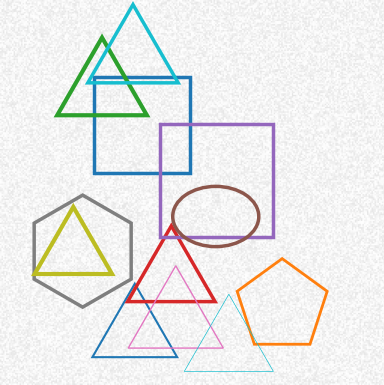[{"shape": "square", "thickness": 2.5, "radius": 0.62, "center": [0.369, 0.676]}, {"shape": "triangle", "thickness": 1.5, "radius": 0.64, "center": [0.35, 0.136]}, {"shape": "pentagon", "thickness": 2, "radius": 0.61, "center": [0.733, 0.205]}, {"shape": "triangle", "thickness": 3, "radius": 0.67, "center": [0.265, 0.768]}, {"shape": "triangle", "thickness": 2.5, "radius": 0.66, "center": [0.445, 0.282]}, {"shape": "square", "thickness": 2.5, "radius": 0.73, "center": [0.562, 0.532]}, {"shape": "oval", "thickness": 2.5, "radius": 0.56, "center": [0.56, 0.438]}, {"shape": "triangle", "thickness": 1, "radius": 0.71, "center": [0.457, 0.167]}, {"shape": "hexagon", "thickness": 2.5, "radius": 0.73, "center": [0.215, 0.348]}, {"shape": "triangle", "thickness": 3, "radius": 0.58, "center": [0.19, 0.346]}, {"shape": "triangle", "thickness": 2.5, "radius": 0.68, "center": [0.345, 0.853]}, {"shape": "triangle", "thickness": 0.5, "radius": 0.67, "center": [0.594, 0.102]}]